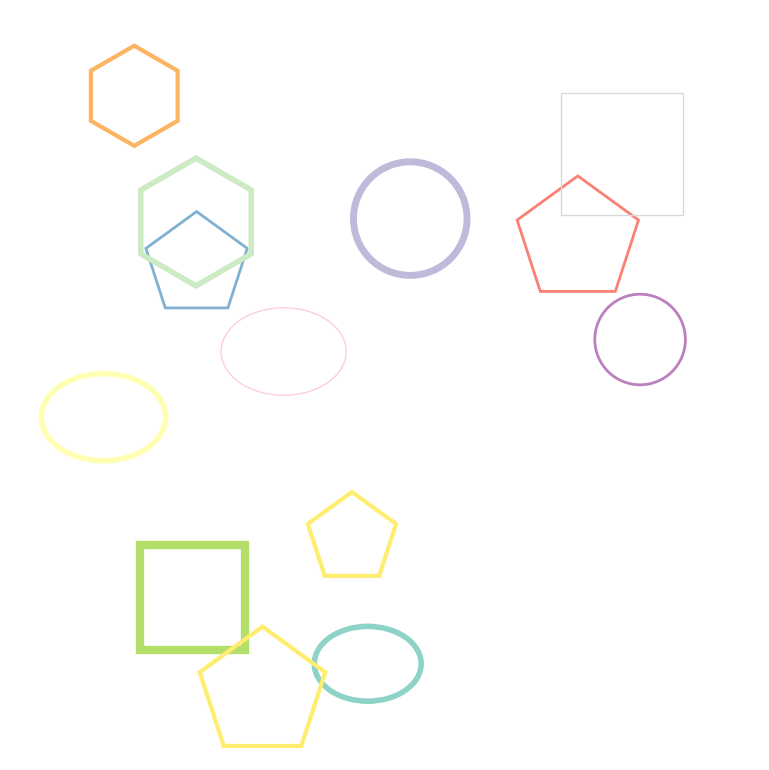[{"shape": "oval", "thickness": 2, "radius": 0.35, "center": [0.478, 0.138]}, {"shape": "oval", "thickness": 2, "radius": 0.4, "center": [0.134, 0.458]}, {"shape": "circle", "thickness": 2.5, "radius": 0.37, "center": [0.533, 0.716]}, {"shape": "pentagon", "thickness": 1, "radius": 0.41, "center": [0.75, 0.689]}, {"shape": "pentagon", "thickness": 1, "radius": 0.35, "center": [0.255, 0.656]}, {"shape": "hexagon", "thickness": 1.5, "radius": 0.33, "center": [0.174, 0.876]}, {"shape": "square", "thickness": 3, "radius": 0.34, "center": [0.25, 0.225]}, {"shape": "oval", "thickness": 0.5, "radius": 0.41, "center": [0.368, 0.543]}, {"shape": "square", "thickness": 0.5, "radius": 0.4, "center": [0.808, 0.8]}, {"shape": "circle", "thickness": 1, "radius": 0.29, "center": [0.831, 0.559]}, {"shape": "hexagon", "thickness": 2, "radius": 0.41, "center": [0.255, 0.712]}, {"shape": "pentagon", "thickness": 1.5, "radius": 0.43, "center": [0.341, 0.101]}, {"shape": "pentagon", "thickness": 1.5, "radius": 0.3, "center": [0.457, 0.301]}]